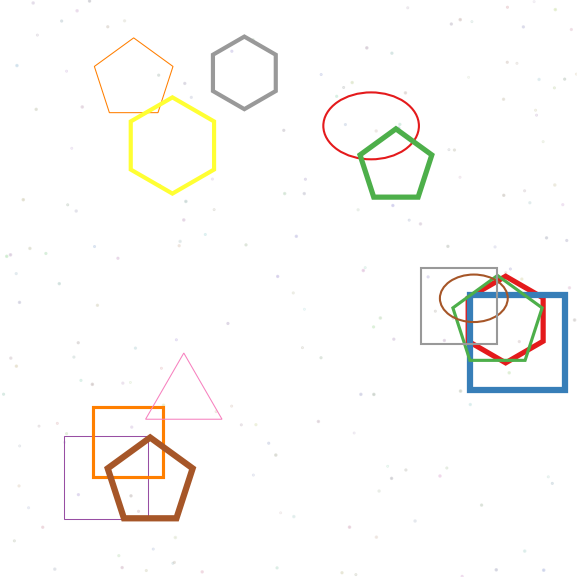[{"shape": "oval", "thickness": 1, "radius": 0.41, "center": [0.643, 0.781]}, {"shape": "hexagon", "thickness": 2.5, "radius": 0.37, "center": [0.876, 0.446]}, {"shape": "square", "thickness": 3, "radius": 0.41, "center": [0.897, 0.406]}, {"shape": "pentagon", "thickness": 2.5, "radius": 0.33, "center": [0.686, 0.711]}, {"shape": "pentagon", "thickness": 1.5, "radius": 0.41, "center": [0.861, 0.441]}, {"shape": "square", "thickness": 0.5, "radius": 0.36, "center": [0.183, 0.173]}, {"shape": "pentagon", "thickness": 0.5, "radius": 0.36, "center": [0.231, 0.862]}, {"shape": "square", "thickness": 1.5, "radius": 0.3, "center": [0.221, 0.233]}, {"shape": "hexagon", "thickness": 2, "radius": 0.42, "center": [0.299, 0.747]}, {"shape": "oval", "thickness": 1, "radius": 0.29, "center": [0.82, 0.483]}, {"shape": "pentagon", "thickness": 3, "radius": 0.39, "center": [0.26, 0.164]}, {"shape": "triangle", "thickness": 0.5, "radius": 0.38, "center": [0.318, 0.311]}, {"shape": "hexagon", "thickness": 2, "radius": 0.31, "center": [0.423, 0.873]}, {"shape": "square", "thickness": 1, "radius": 0.33, "center": [0.795, 0.469]}]